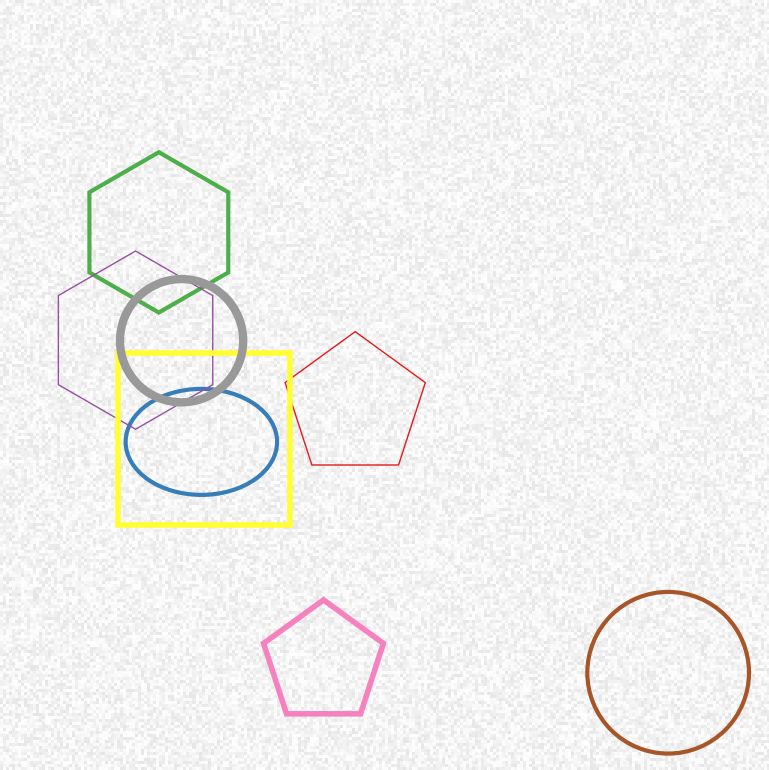[{"shape": "pentagon", "thickness": 0.5, "radius": 0.48, "center": [0.461, 0.474]}, {"shape": "oval", "thickness": 1.5, "radius": 0.49, "center": [0.262, 0.426]}, {"shape": "hexagon", "thickness": 1.5, "radius": 0.52, "center": [0.206, 0.698]}, {"shape": "hexagon", "thickness": 0.5, "radius": 0.58, "center": [0.176, 0.558]}, {"shape": "square", "thickness": 2, "radius": 0.56, "center": [0.265, 0.429]}, {"shape": "circle", "thickness": 1.5, "radius": 0.52, "center": [0.868, 0.126]}, {"shape": "pentagon", "thickness": 2, "radius": 0.41, "center": [0.42, 0.139]}, {"shape": "circle", "thickness": 3, "radius": 0.4, "center": [0.236, 0.558]}]